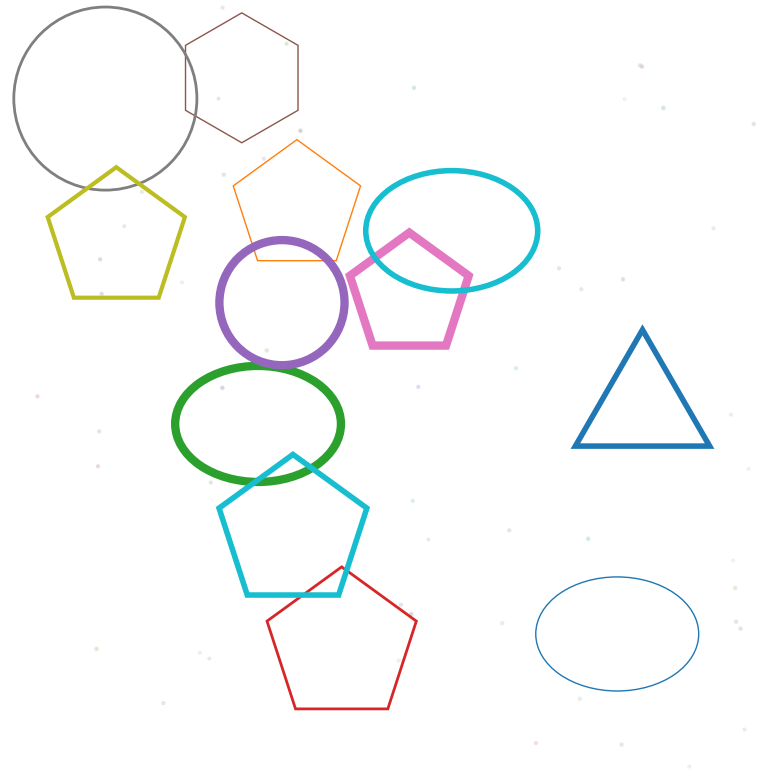[{"shape": "oval", "thickness": 0.5, "radius": 0.53, "center": [0.802, 0.177]}, {"shape": "triangle", "thickness": 2, "radius": 0.5, "center": [0.834, 0.471]}, {"shape": "pentagon", "thickness": 0.5, "radius": 0.43, "center": [0.386, 0.732]}, {"shape": "oval", "thickness": 3, "radius": 0.54, "center": [0.335, 0.449]}, {"shape": "pentagon", "thickness": 1, "radius": 0.51, "center": [0.444, 0.162]}, {"shape": "circle", "thickness": 3, "radius": 0.41, "center": [0.366, 0.607]}, {"shape": "hexagon", "thickness": 0.5, "radius": 0.42, "center": [0.314, 0.899]}, {"shape": "pentagon", "thickness": 3, "radius": 0.41, "center": [0.532, 0.617]}, {"shape": "circle", "thickness": 1, "radius": 0.59, "center": [0.137, 0.872]}, {"shape": "pentagon", "thickness": 1.5, "radius": 0.47, "center": [0.151, 0.689]}, {"shape": "oval", "thickness": 2, "radius": 0.56, "center": [0.587, 0.7]}, {"shape": "pentagon", "thickness": 2, "radius": 0.5, "center": [0.38, 0.309]}]